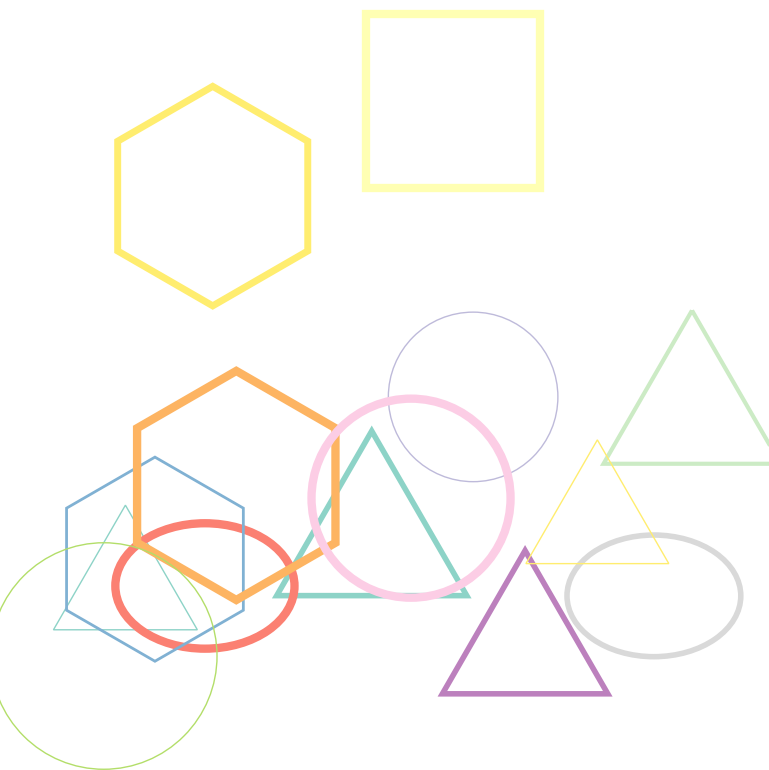[{"shape": "triangle", "thickness": 2, "radius": 0.71, "center": [0.483, 0.298]}, {"shape": "triangle", "thickness": 0.5, "radius": 0.54, "center": [0.163, 0.236]}, {"shape": "square", "thickness": 3, "radius": 0.57, "center": [0.589, 0.869]}, {"shape": "circle", "thickness": 0.5, "radius": 0.55, "center": [0.614, 0.485]}, {"shape": "oval", "thickness": 3, "radius": 0.58, "center": [0.266, 0.239]}, {"shape": "hexagon", "thickness": 1, "radius": 0.66, "center": [0.201, 0.274]}, {"shape": "hexagon", "thickness": 3, "radius": 0.74, "center": [0.307, 0.37]}, {"shape": "circle", "thickness": 0.5, "radius": 0.74, "center": [0.135, 0.148]}, {"shape": "circle", "thickness": 3, "radius": 0.65, "center": [0.534, 0.353]}, {"shape": "oval", "thickness": 2, "radius": 0.56, "center": [0.849, 0.226]}, {"shape": "triangle", "thickness": 2, "radius": 0.62, "center": [0.682, 0.161]}, {"shape": "triangle", "thickness": 1.5, "radius": 0.66, "center": [0.899, 0.464]}, {"shape": "hexagon", "thickness": 2.5, "radius": 0.71, "center": [0.276, 0.745]}, {"shape": "triangle", "thickness": 0.5, "radius": 0.54, "center": [0.776, 0.322]}]